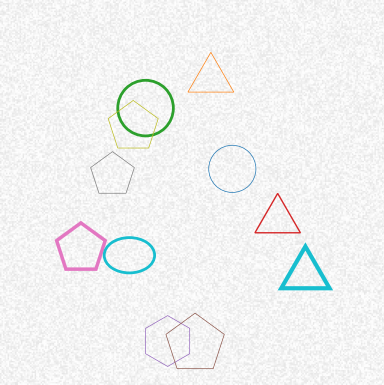[{"shape": "circle", "thickness": 0.5, "radius": 0.31, "center": [0.603, 0.561]}, {"shape": "triangle", "thickness": 0.5, "radius": 0.34, "center": [0.548, 0.795]}, {"shape": "circle", "thickness": 2, "radius": 0.36, "center": [0.378, 0.719]}, {"shape": "triangle", "thickness": 1, "radius": 0.34, "center": [0.721, 0.429]}, {"shape": "hexagon", "thickness": 0.5, "radius": 0.33, "center": [0.435, 0.114]}, {"shape": "pentagon", "thickness": 0.5, "radius": 0.4, "center": [0.507, 0.107]}, {"shape": "pentagon", "thickness": 2.5, "radius": 0.33, "center": [0.21, 0.355]}, {"shape": "pentagon", "thickness": 0.5, "radius": 0.3, "center": [0.292, 0.546]}, {"shape": "pentagon", "thickness": 0.5, "radius": 0.34, "center": [0.346, 0.671]}, {"shape": "triangle", "thickness": 3, "radius": 0.36, "center": [0.793, 0.287]}, {"shape": "oval", "thickness": 2, "radius": 0.33, "center": [0.336, 0.337]}]